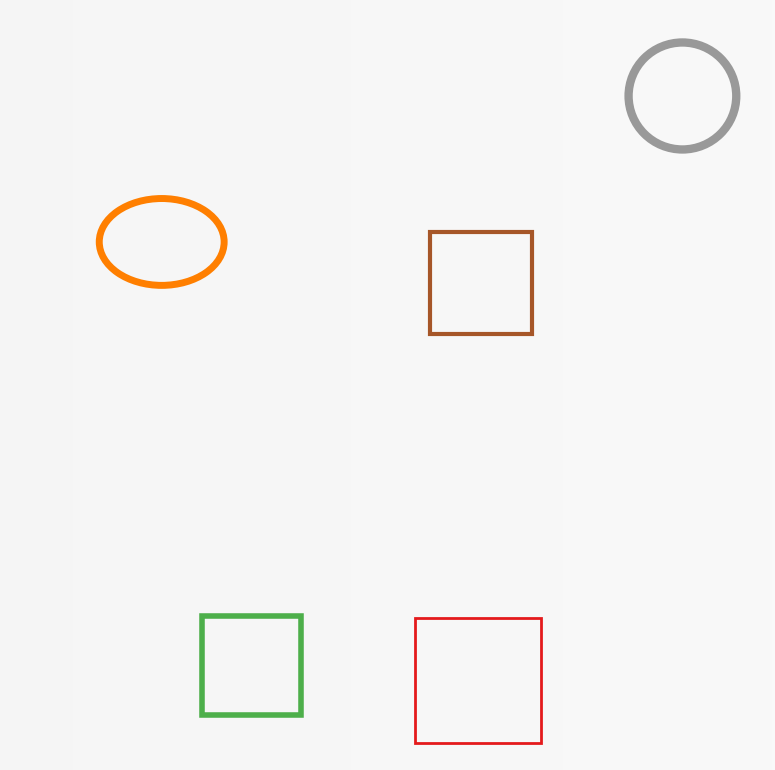[{"shape": "square", "thickness": 1, "radius": 0.4, "center": [0.617, 0.117]}, {"shape": "square", "thickness": 2, "radius": 0.32, "center": [0.325, 0.136]}, {"shape": "oval", "thickness": 2.5, "radius": 0.4, "center": [0.209, 0.686]}, {"shape": "square", "thickness": 1.5, "radius": 0.33, "center": [0.621, 0.632]}, {"shape": "circle", "thickness": 3, "radius": 0.35, "center": [0.881, 0.875]}]